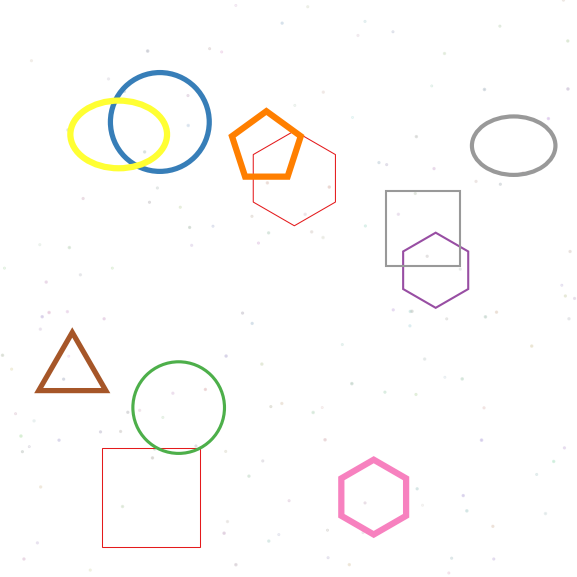[{"shape": "square", "thickness": 0.5, "radius": 0.43, "center": [0.262, 0.138]}, {"shape": "hexagon", "thickness": 0.5, "radius": 0.41, "center": [0.51, 0.69]}, {"shape": "circle", "thickness": 2.5, "radius": 0.43, "center": [0.277, 0.788]}, {"shape": "circle", "thickness": 1.5, "radius": 0.4, "center": [0.309, 0.293]}, {"shape": "hexagon", "thickness": 1, "radius": 0.33, "center": [0.754, 0.531]}, {"shape": "pentagon", "thickness": 3, "radius": 0.31, "center": [0.461, 0.744]}, {"shape": "oval", "thickness": 3, "radius": 0.42, "center": [0.206, 0.766]}, {"shape": "triangle", "thickness": 2.5, "radius": 0.34, "center": [0.125, 0.356]}, {"shape": "hexagon", "thickness": 3, "radius": 0.32, "center": [0.647, 0.138]}, {"shape": "oval", "thickness": 2, "radius": 0.36, "center": [0.889, 0.747]}, {"shape": "square", "thickness": 1, "radius": 0.32, "center": [0.733, 0.604]}]